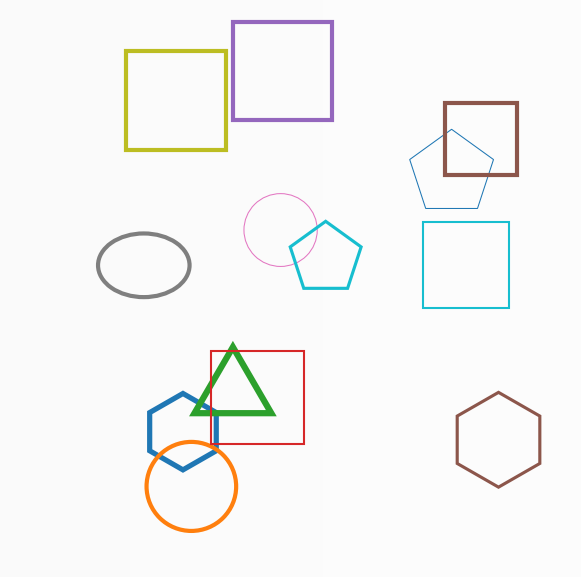[{"shape": "hexagon", "thickness": 2.5, "radius": 0.33, "center": [0.315, 0.252]}, {"shape": "pentagon", "thickness": 0.5, "radius": 0.38, "center": [0.777, 0.699]}, {"shape": "circle", "thickness": 2, "radius": 0.39, "center": [0.329, 0.157]}, {"shape": "triangle", "thickness": 3, "radius": 0.38, "center": [0.401, 0.322]}, {"shape": "square", "thickness": 1, "radius": 0.4, "center": [0.443, 0.311]}, {"shape": "square", "thickness": 2, "radius": 0.43, "center": [0.486, 0.877]}, {"shape": "square", "thickness": 2, "radius": 0.31, "center": [0.828, 0.758]}, {"shape": "hexagon", "thickness": 1.5, "radius": 0.41, "center": [0.858, 0.238]}, {"shape": "circle", "thickness": 0.5, "radius": 0.32, "center": [0.483, 0.601]}, {"shape": "oval", "thickness": 2, "radius": 0.39, "center": [0.247, 0.54]}, {"shape": "square", "thickness": 2, "radius": 0.43, "center": [0.303, 0.826]}, {"shape": "pentagon", "thickness": 1.5, "radius": 0.32, "center": [0.56, 0.552]}, {"shape": "square", "thickness": 1, "radius": 0.37, "center": [0.802, 0.54]}]